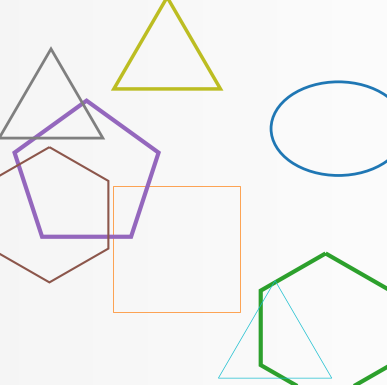[{"shape": "oval", "thickness": 2, "radius": 0.87, "center": [0.873, 0.666]}, {"shape": "square", "thickness": 0.5, "radius": 0.82, "center": [0.455, 0.354]}, {"shape": "hexagon", "thickness": 3, "radius": 0.97, "center": [0.84, 0.148]}, {"shape": "pentagon", "thickness": 3, "radius": 0.98, "center": [0.223, 0.543]}, {"shape": "hexagon", "thickness": 1.5, "radius": 0.88, "center": [0.128, 0.442]}, {"shape": "triangle", "thickness": 2, "radius": 0.77, "center": [0.132, 0.719]}, {"shape": "triangle", "thickness": 2.5, "radius": 0.79, "center": [0.431, 0.848]}, {"shape": "triangle", "thickness": 0.5, "radius": 0.84, "center": [0.71, 0.102]}]